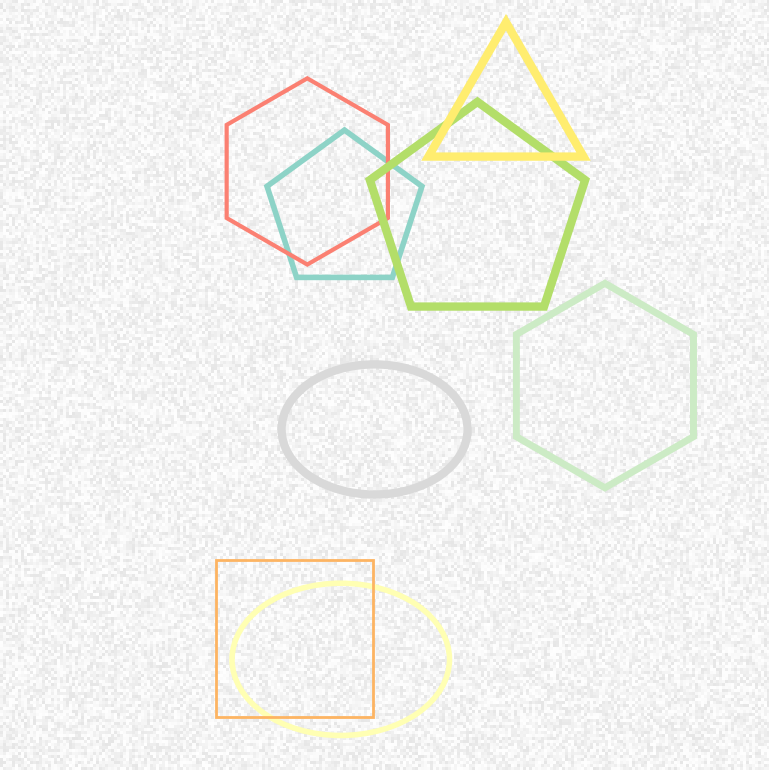[{"shape": "pentagon", "thickness": 2, "radius": 0.53, "center": [0.447, 0.725]}, {"shape": "oval", "thickness": 2, "radius": 0.71, "center": [0.443, 0.144]}, {"shape": "hexagon", "thickness": 1.5, "radius": 0.6, "center": [0.399, 0.777]}, {"shape": "square", "thickness": 1, "radius": 0.51, "center": [0.383, 0.171]}, {"shape": "pentagon", "thickness": 3, "radius": 0.73, "center": [0.62, 0.721]}, {"shape": "oval", "thickness": 3, "radius": 0.6, "center": [0.486, 0.442]}, {"shape": "hexagon", "thickness": 2.5, "radius": 0.66, "center": [0.786, 0.499]}, {"shape": "triangle", "thickness": 3, "radius": 0.58, "center": [0.657, 0.855]}]